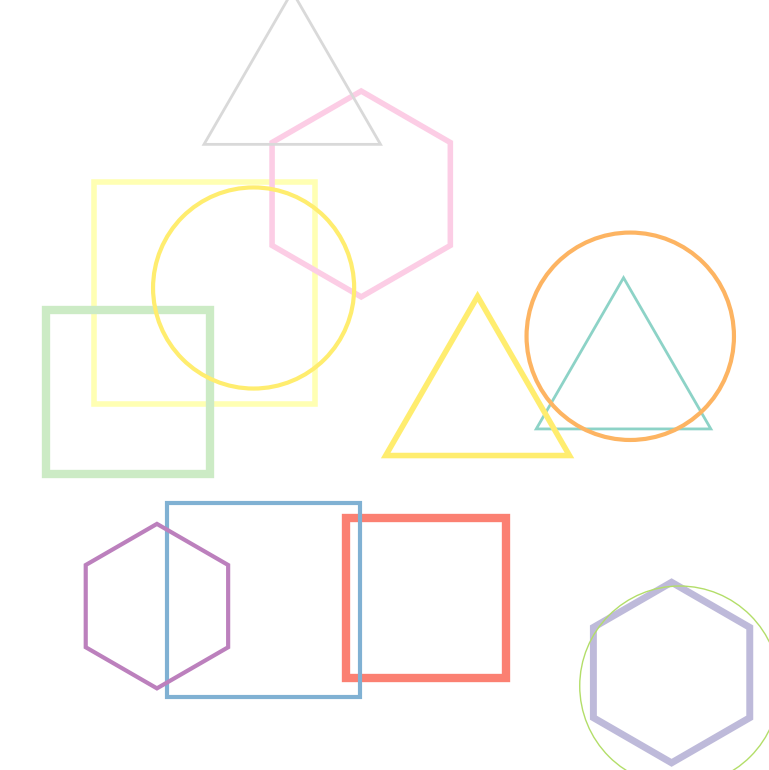[{"shape": "triangle", "thickness": 1, "radius": 0.65, "center": [0.81, 0.508]}, {"shape": "square", "thickness": 2, "radius": 0.72, "center": [0.266, 0.619]}, {"shape": "hexagon", "thickness": 2.5, "radius": 0.59, "center": [0.872, 0.127]}, {"shape": "square", "thickness": 3, "radius": 0.52, "center": [0.553, 0.223]}, {"shape": "square", "thickness": 1.5, "radius": 0.63, "center": [0.342, 0.221]}, {"shape": "circle", "thickness": 1.5, "radius": 0.67, "center": [0.819, 0.563]}, {"shape": "circle", "thickness": 0.5, "radius": 0.65, "center": [0.883, 0.109]}, {"shape": "hexagon", "thickness": 2, "radius": 0.67, "center": [0.469, 0.748]}, {"shape": "triangle", "thickness": 1, "radius": 0.66, "center": [0.38, 0.879]}, {"shape": "hexagon", "thickness": 1.5, "radius": 0.53, "center": [0.204, 0.213]}, {"shape": "square", "thickness": 3, "radius": 0.53, "center": [0.166, 0.491]}, {"shape": "triangle", "thickness": 2, "radius": 0.69, "center": [0.62, 0.477]}, {"shape": "circle", "thickness": 1.5, "radius": 0.65, "center": [0.329, 0.626]}]